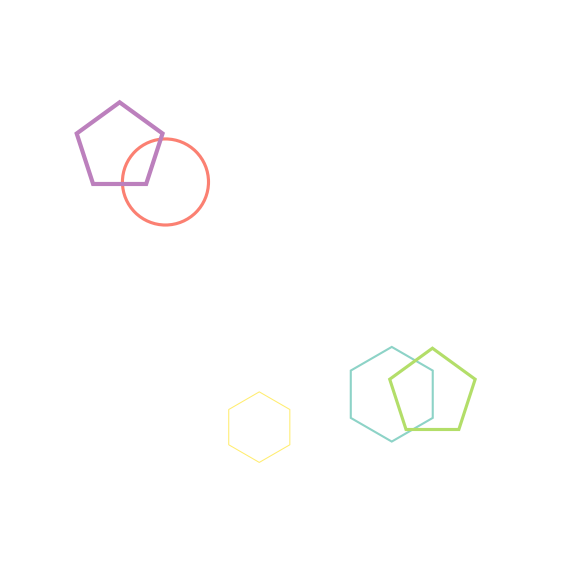[{"shape": "hexagon", "thickness": 1, "radius": 0.41, "center": [0.678, 0.316]}, {"shape": "circle", "thickness": 1.5, "radius": 0.37, "center": [0.287, 0.684]}, {"shape": "pentagon", "thickness": 1.5, "radius": 0.39, "center": [0.749, 0.318]}, {"shape": "pentagon", "thickness": 2, "radius": 0.39, "center": [0.207, 0.744]}, {"shape": "hexagon", "thickness": 0.5, "radius": 0.31, "center": [0.449, 0.26]}]